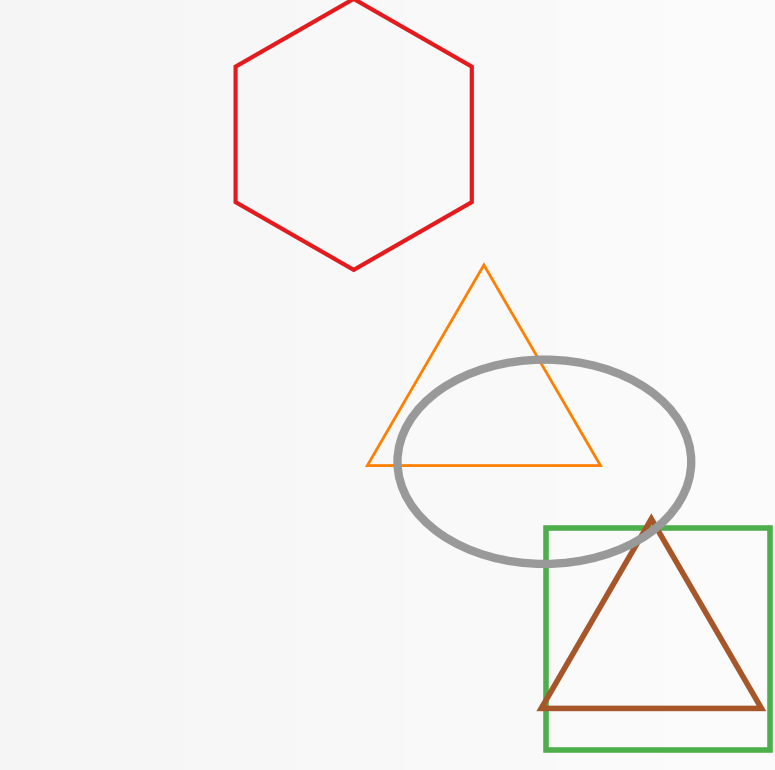[{"shape": "hexagon", "thickness": 1.5, "radius": 0.88, "center": [0.456, 0.825]}, {"shape": "square", "thickness": 2, "radius": 0.72, "center": [0.849, 0.17]}, {"shape": "triangle", "thickness": 1, "radius": 0.87, "center": [0.624, 0.482]}, {"shape": "triangle", "thickness": 2, "radius": 0.82, "center": [0.84, 0.162]}, {"shape": "oval", "thickness": 3, "radius": 0.95, "center": [0.702, 0.4]}]